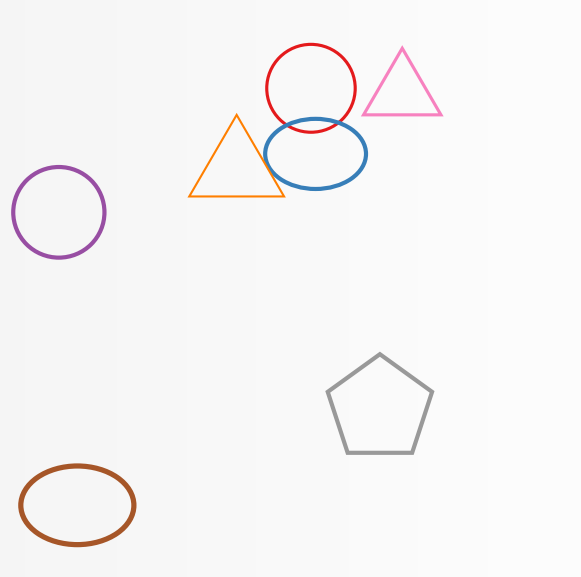[{"shape": "circle", "thickness": 1.5, "radius": 0.38, "center": [0.535, 0.846]}, {"shape": "oval", "thickness": 2, "radius": 0.43, "center": [0.543, 0.733]}, {"shape": "circle", "thickness": 2, "radius": 0.39, "center": [0.101, 0.631]}, {"shape": "triangle", "thickness": 1, "radius": 0.47, "center": [0.407, 0.706]}, {"shape": "oval", "thickness": 2.5, "radius": 0.49, "center": [0.133, 0.124]}, {"shape": "triangle", "thickness": 1.5, "radius": 0.38, "center": [0.692, 0.839]}, {"shape": "pentagon", "thickness": 2, "radius": 0.47, "center": [0.654, 0.291]}]